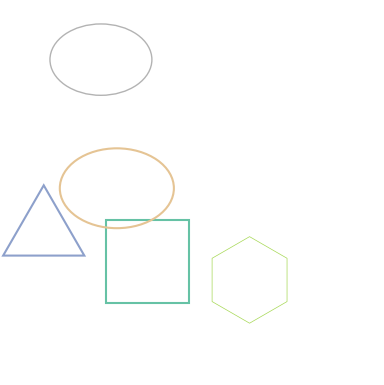[{"shape": "square", "thickness": 1.5, "radius": 0.54, "center": [0.382, 0.321]}, {"shape": "triangle", "thickness": 1.5, "radius": 0.61, "center": [0.114, 0.397]}, {"shape": "hexagon", "thickness": 0.5, "radius": 0.56, "center": [0.648, 0.273]}, {"shape": "oval", "thickness": 1.5, "radius": 0.74, "center": [0.303, 0.511]}, {"shape": "oval", "thickness": 1, "radius": 0.66, "center": [0.262, 0.845]}]